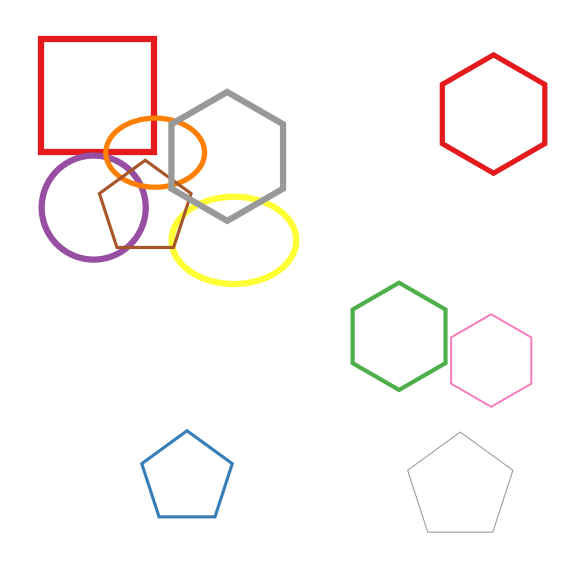[{"shape": "square", "thickness": 3, "radius": 0.49, "center": [0.169, 0.834]}, {"shape": "hexagon", "thickness": 2.5, "radius": 0.51, "center": [0.855, 0.802]}, {"shape": "pentagon", "thickness": 1.5, "radius": 0.41, "center": [0.324, 0.171]}, {"shape": "hexagon", "thickness": 2, "radius": 0.46, "center": [0.691, 0.417]}, {"shape": "circle", "thickness": 3, "radius": 0.45, "center": [0.162, 0.64]}, {"shape": "oval", "thickness": 2.5, "radius": 0.43, "center": [0.269, 0.735]}, {"shape": "oval", "thickness": 3, "radius": 0.54, "center": [0.405, 0.583]}, {"shape": "pentagon", "thickness": 1.5, "radius": 0.42, "center": [0.252, 0.638]}, {"shape": "hexagon", "thickness": 1, "radius": 0.4, "center": [0.851, 0.375]}, {"shape": "hexagon", "thickness": 3, "radius": 0.56, "center": [0.394, 0.728]}, {"shape": "pentagon", "thickness": 0.5, "radius": 0.48, "center": [0.797, 0.155]}]